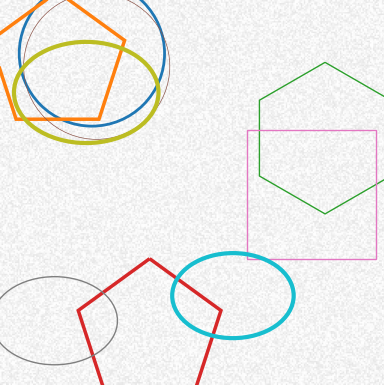[{"shape": "circle", "thickness": 2, "radius": 0.94, "center": [0.239, 0.861]}, {"shape": "pentagon", "thickness": 2.5, "radius": 0.92, "center": [0.149, 0.839]}, {"shape": "hexagon", "thickness": 1, "radius": 0.98, "center": [0.844, 0.641]}, {"shape": "pentagon", "thickness": 2.5, "radius": 0.97, "center": [0.389, 0.133]}, {"shape": "circle", "thickness": 0.5, "radius": 0.95, "center": [0.251, 0.828]}, {"shape": "square", "thickness": 1, "radius": 0.84, "center": [0.81, 0.494]}, {"shape": "oval", "thickness": 1, "radius": 0.82, "center": [0.142, 0.167]}, {"shape": "oval", "thickness": 3, "radius": 0.94, "center": [0.224, 0.76]}, {"shape": "oval", "thickness": 3, "radius": 0.79, "center": [0.605, 0.232]}]